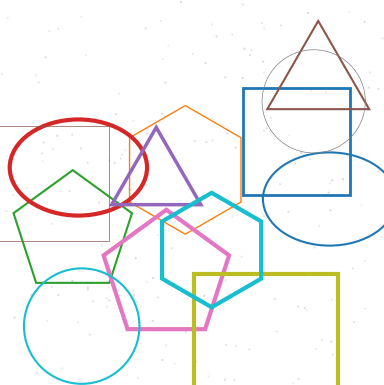[{"shape": "square", "thickness": 2, "radius": 0.69, "center": [0.77, 0.632]}, {"shape": "oval", "thickness": 1.5, "radius": 0.86, "center": [0.856, 0.483]}, {"shape": "hexagon", "thickness": 1, "radius": 0.84, "center": [0.481, 0.559]}, {"shape": "pentagon", "thickness": 1.5, "radius": 0.81, "center": [0.189, 0.396]}, {"shape": "oval", "thickness": 3, "radius": 0.89, "center": [0.204, 0.565]}, {"shape": "triangle", "thickness": 2.5, "radius": 0.67, "center": [0.406, 0.535]}, {"shape": "square", "thickness": 0.5, "radius": 0.74, "center": [0.134, 0.524]}, {"shape": "triangle", "thickness": 1.5, "radius": 0.76, "center": [0.827, 0.793]}, {"shape": "pentagon", "thickness": 3, "radius": 0.86, "center": [0.432, 0.284]}, {"shape": "circle", "thickness": 0.5, "radius": 0.67, "center": [0.815, 0.737]}, {"shape": "square", "thickness": 3, "radius": 0.94, "center": [0.69, 0.101]}, {"shape": "hexagon", "thickness": 3, "radius": 0.74, "center": [0.55, 0.351]}, {"shape": "circle", "thickness": 1.5, "radius": 0.75, "center": [0.212, 0.153]}]